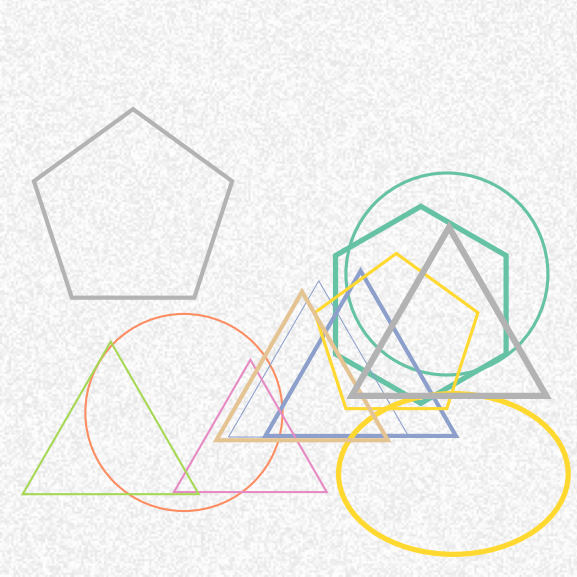[{"shape": "hexagon", "thickness": 2.5, "radius": 0.85, "center": [0.729, 0.471]}, {"shape": "circle", "thickness": 1.5, "radius": 0.87, "center": [0.774, 0.525]}, {"shape": "circle", "thickness": 1, "radius": 0.85, "center": [0.318, 0.285]}, {"shape": "triangle", "thickness": 2, "radius": 0.95, "center": [0.625, 0.34]}, {"shape": "triangle", "thickness": 0.5, "radius": 0.9, "center": [0.552, 0.333]}, {"shape": "triangle", "thickness": 1, "radius": 0.76, "center": [0.434, 0.223]}, {"shape": "triangle", "thickness": 1, "radius": 0.88, "center": [0.192, 0.231]}, {"shape": "oval", "thickness": 2.5, "radius": 0.99, "center": [0.785, 0.178]}, {"shape": "pentagon", "thickness": 1.5, "radius": 0.74, "center": [0.686, 0.412]}, {"shape": "triangle", "thickness": 2, "radius": 0.86, "center": [0.523, 0.323]}, {"shape": "triangle", "thickness": 3, "radius": 0.97, "center": [0.777, 0.411]}, {"shape": "pentagon", "thickness": 2, "radius": 0.9, "center": [0.23, 0.63]}]